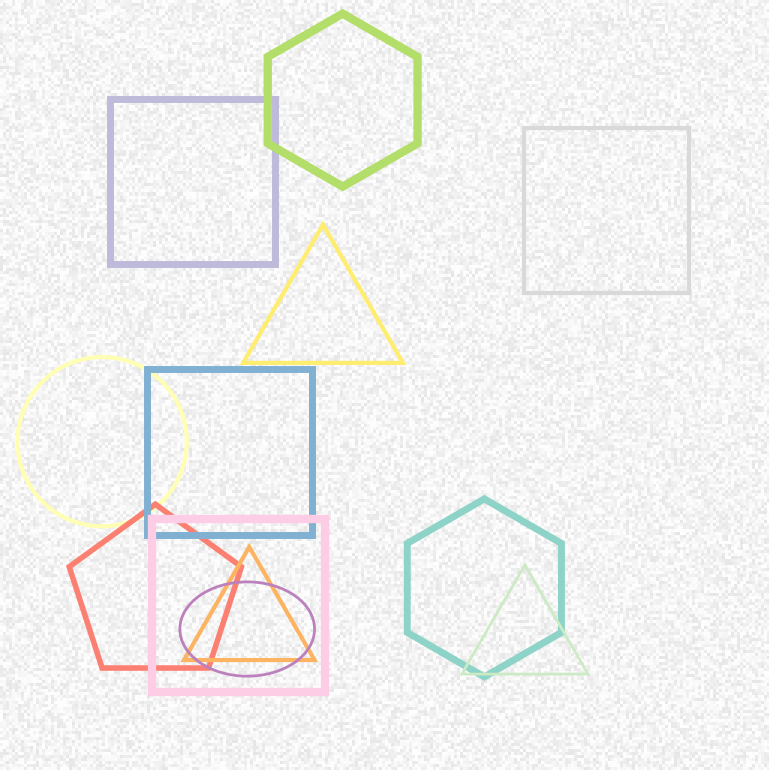[{"shape": "hexagon", "thickness": 2.5, "radius": 0.58, "center": [0.629, 0.236]}, {"shape": "circle", "thickness": 1.5, "radius": 0.55, "center": [0.133, 0.426]}, {"shape": "square", "thickness": 2.5, "radius": 0.54, "center": [0.25, 0.764]}, {"shape": "pentagon", "thickness": 2, "radius": 0.59, "center": [0.202, 0.228]}, {"shape": "square", "thickness": 2.5, "radius": 0.54, "center": [0.298, 0.413]}, {"shape": "triangle", "thickness": 1.5, "radius": 0.49, "center": [0.324, 0.192]}, {"shape": "hexagon", "thickness": 3, "radius": 0.56, "center": [0.445, 0.87]}, {"shape": "square", "thickness": 3, "radius": 0.56, "center": [0.31, 0.214]}, {"shape": "square", "thickness": 1.5, "radius": 0.54, "center": [0.788, 0.727]}, {"shape": "oval", "thickness": 1, "radius": 0.44, "center": [0.321, 0.183]}, {"shape": "triangle", "thickness": 1, "radius": 0.47, "center": [0.682, 0.172]}, {"shape": "triangle", "thickness": 1.5, "radius": 0.6, "center": [0.42, 0.589]}]